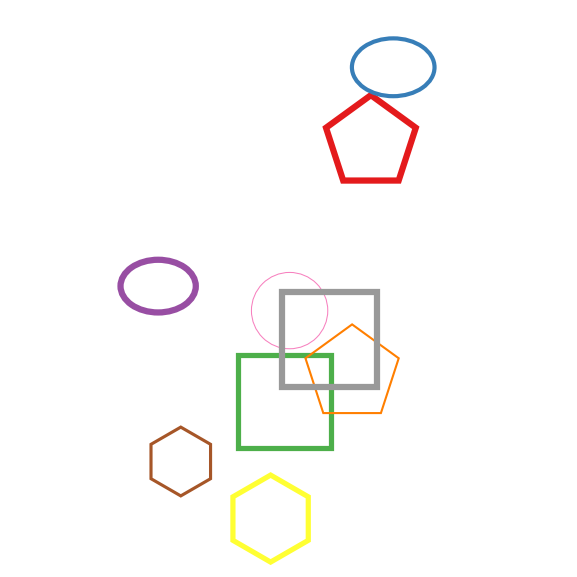[{"shape": "pentagon", "thickness": 3, "radius": 0.41, "center": [0.642, 0.753]}, {"shape": "oval", "thickness": 2, "radius": 0.36, "center": [0.681, 0.883]}, {"shape": "square", "thickness": 2.5, "radius": 0.4, "center": [0.492, 0.304]}, {"shape": "oval", "thickness": 3, "radius": 0.33, "center": [0.274, 0.504]}, {"shape": "pentagon", "thickness": 1, "radius": 0.42, "center": [0.61, 0.353]}, {"shape": "hexagon", "thickness": 2.5, "radius": 0.38, "center": [0.469, 0.101]}, {"shape": "hexagon", "thickness": 1.5, "radius": 0.3, "center": [0.313, 0.2]}, {"shape": "circle", "thickness": 0.5, "radius": 0.33, "center": [0.501, 0.461]}, {"shape": "square", "thickness": 3, "radius": 0.41, "center": [0.571, 0.411]}]